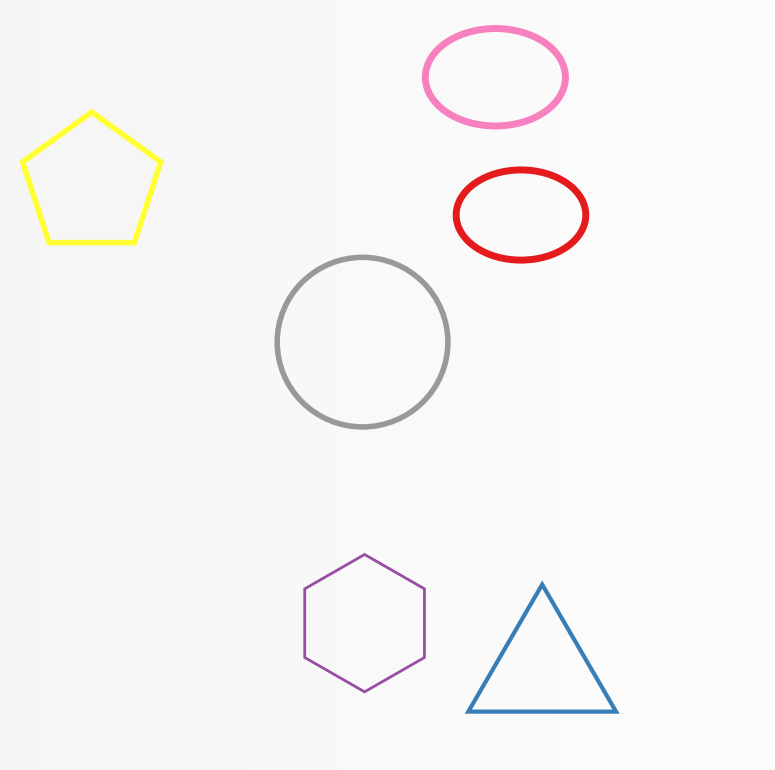[{"shape": "oval", "thickness": 2.5, "radius": 0.42, "center": [0.672, 0.721]}, {"shape": "triangle", "thickness": 1.5, "radius": 0.55, "center": [0.7, 0.131]}, {"shape": "hexagon", "thickness": 1, "radius": 0.45, "center": [0.47, 0.191]}, {"shape": "pentagon", "thickness": 2, "radius": 0.47, "center": [0.118, 0.761]}, {"shape": "oval", "thickness": 2.5, "radius": 0.45, "center": [0.639, 0.9]}, {"shape": "circle", "thickness": 2, "radius": 0.55, "center": [0.468, 0.556]}]